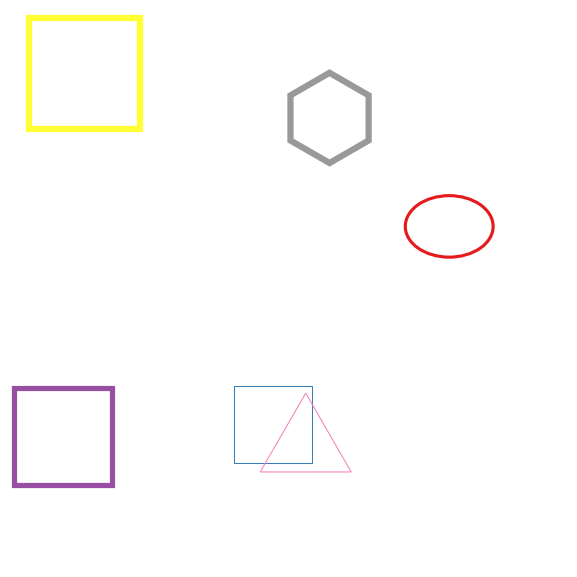[{"shape": "oval", "thickness": 1.5, "radius": 0.38, "center": [0.778, 0.607]}, {"shape": "square", "thickness": 0.5, "radius": 0.34, "center": [0.473, 0.264]}, {"shape": "square", "thickness": 2.5, "radius": 0.42, "center": [0.109, 0.243]}, {"shape": "square", "thickness": 3, "radius": 0.48, "center": [0.147, 0.872]}, {"shape": "triangle", "thickness": 0.5, "radius": 0.45, "center": [0.529, 0.227]}, {"shape": "hexagon", "thickness": 3, "radius": 0.39, "center": [0.571, 0.795]}]